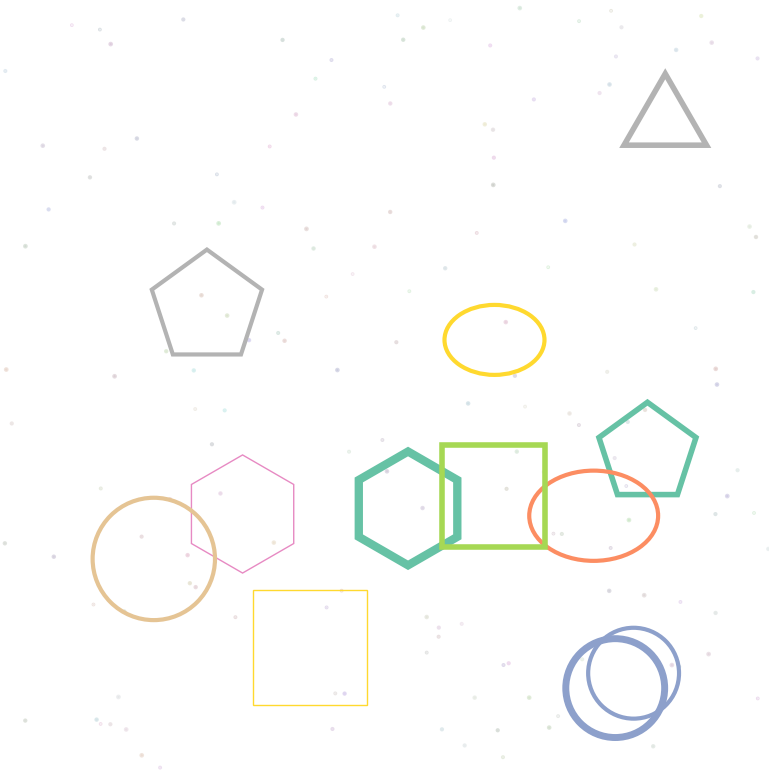[{"shape": "pentagon", "thickness": 2, "radius": 0.33, "center": [0.841, 0.411]}, {"shape": "hexagon", "thickness": 3, "radius": 0.37, "center": [0.53, 0.34]}, {"shape": "oval", "thickness": 1.5, "radius": 0.42, "center": [0.771, 0.33]}, {"shape": "circle", "thickness": 2.5, "radius": 0.32, "center": [0.799, 0.106]}, {"shape": "circle", "thickness": 1.5, "radius": 0.3, "center": [0.823, 0.126]}, {"shape": "hexagon", "thickness": 0.5, "radius": 0.38, "center": [0.315, 0.332]}, {"shape": "square", "thickness": 2, "radius": 0.33, "center": [0.641, 0.355]}, {"shape": "square", "thickness": 0.5, "radius": 0.37, "center": [0.403, 0.159]}, {"shape": "oval", "thickness": 1.5, "radius": 0.32, "center": [0.642, 0.559]}, {"shape": "circle", "thickness": 1.5, "radius": 0.4, "center": [0.2, 0.274]}, {"shape": "triangle", "thickness": 2, "radius": 0.31, "center": [0.864, 0.842]}, {"shape": "pentagon", "thickness": 1.5, "radius": 0.38, "center": [0.269, 0.601]}]